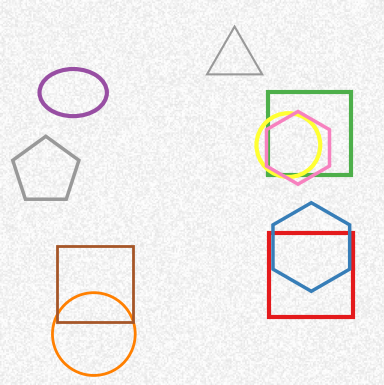[{"shape": "square", "thickness": 3, "radius": 0.54, "center": [0.807, 0.285]}, {"shape": "hexagon", "thickness": 2.5, "radius": 0.57, "center": [0.809, 0.358]}, {"shape": "square", "thickness": 3, "radius": 0.54, "center": [0.804, 0.653]}, {"shape": "oval", "thickness": 3, "radius": 0.44, "center": [0.19, 0.76]}, {"shape": "circle", "thickness": 2, "radius": 0.54, "center": [0.244, 0.132]}, {"shape": "circle", "thickness": 3, "radius": 0.41, "center": [0.749, 0.623]}, {"shape": "square", "thickness": 2, "radius": 0.49, "center": [0.247, 0.262]}, {"shape": "hexagon", "thickness": 2.5, "radius": 0.47, "center": [0.774, 0.616]}, {"shape": "pentagon", "thickness": 2.5, "radius": 0.45, "center": [0.119, 0.556]}, {"shape": "triangle", "thickness": 1.5, "radius": 0.41, "center": [0.609, 0.848]}]